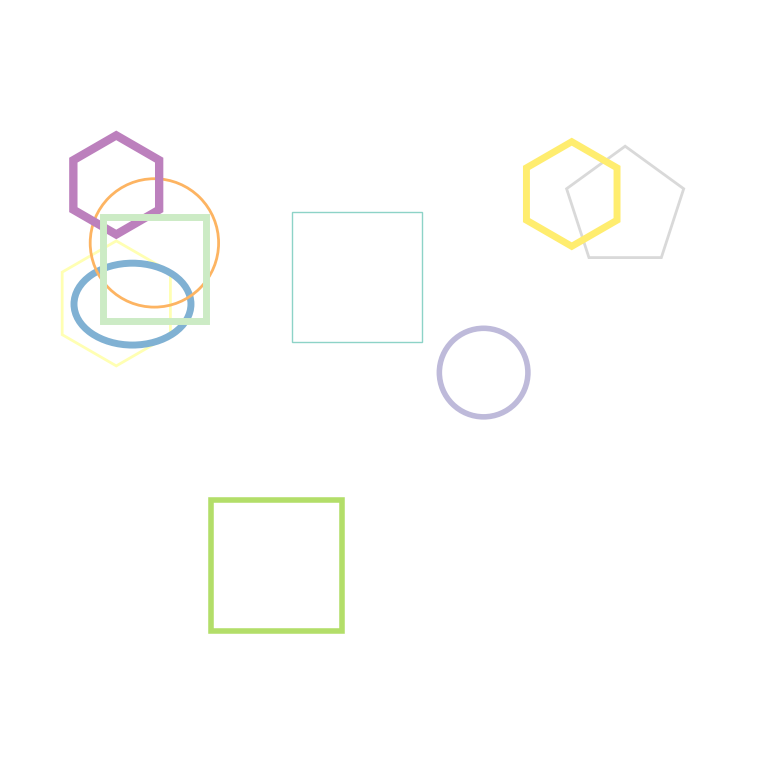[{"shape": "square", "thickness": 0.5, "radius": 0.42, "center": [0.464, 0.64]}, {"shape": "hexagon", "thickness": 1, "radius": 0.41, "center": [0.151, 0.606]}, {"shape": "circle", "thickness": 2, "radius": 0.29, "center": [0.628, 0.516]}, {"shape": "oval", "thickness": 2.5, "radius": 0.38, "center": [0.172, 0.605]}, {"shape": "circle", "thickness": 1, "radius": 0.42, "center": [0.201, 0.685]}, {"shape": "square", "thickness": 2, "radius": 0.43, "center": [0.359, 0.265]}, {"shape": "pentagon", "thickness": 1, "radius": 0.4, "center": [0.812, 0.73]}, {"shape": "hexagon", "thickness": 3, "radius": 0.32, "center": [0.151, 0.76]}, {"shape": "square", "thickness": 2.5, "radius": 0.33, "center": [0.201, 0.651]}, {"shape": "hexagon", "thickness": 2.5, "radius": 0.34, "center": [0.743, 0.748]}]